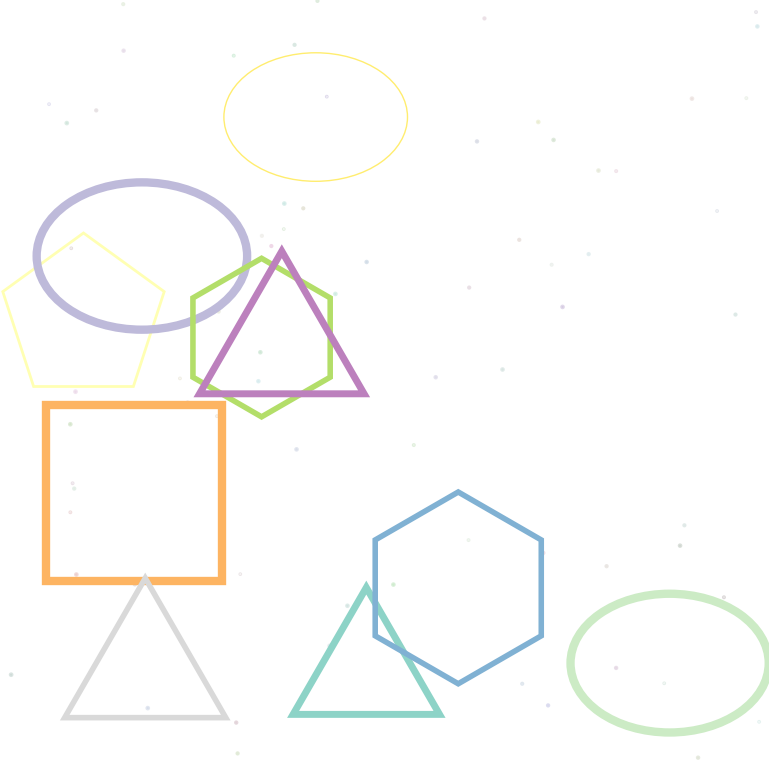[{"shape": "triangle", "thickness": 2.5, "radius": 0.55, "center": [0.476, 0.127]}, {"shape": "pentagon", "thickness": 1, "radius": 0.55, "center": [0.108, 0.587]}, {"shape": "oval", "thickness": 3, "radius": 0.68, "center": [0.184, 0.668]}, {"shape": "hexagon", "thickness": 2, "radius": 0.62, "center": [0.595, 0.237]}, {"shape": "square", "thickness": 3, "radius": 0.57, "center": [0.174, 0.36]}, {"shape": "hexagon", "thickness": 2, "radius": 0.51, "center": [0.34, 0.562]}, {"shape": "triangle", "thickness": 2, "radius": 0.6, "center": [0.189, 0.128]}, {"shape": "triangle", "thickness": 2.5, "radius": 0.62, "center": [0.366, 0.55]}, {"shape": "oval", "thickness": 3, "radius": 0.64, "center": [0.87, 0.139]}, {"shape": "oval", "thickness": 0.5, "radius": 0.6, "center": [0.41, 0.848]}]